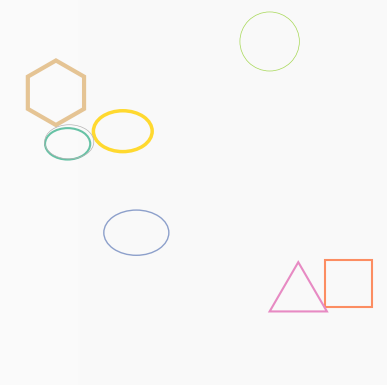[{"shape": "oval", "thickness": 1.5, "radius": 0.29, "center": [0.175, 0.626]}, {"shape": "square", "thickness": 1.5, "radius": 0.31, "center": [0.899, 0.263]}, {"shape": "oval", "thickness": 1, "radius": 0.42, "center": [0.352, 0.396]}, {"shape": "triangle", "thickness": 1.5, "radius": 0.43, "center": [0.77, 0.234]}, {"shape": "circle", "thickness": 0.5, "radius": 0.38, "center": [0.696, 0.892]}, {"shape": "oval", "thickness": 2.5, "radius": 0.38, "center": [0.317, 0.659]}, {"shape": "hexagon", "thickness": 3, "radius": 0.42, "center": [0.144, 0.759]}, {"shape": "oval", "thickness": 0.5, "radius": 0.32, "center": [0.179, 0.632]}]